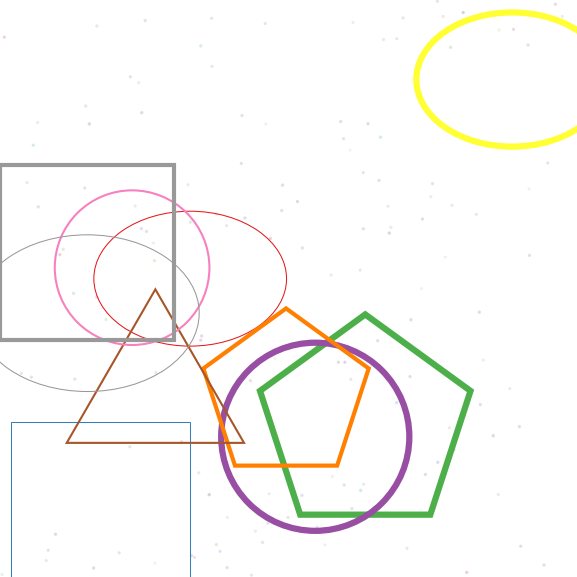[{"shape": "oval", "thickness": 0.5, "radius": 0.83, "center": [0.329, 0.517]}, {"shape": "square", "thickness": 0.5, "radius": 0.77, "center": [0.174, 0.115]}, {"shape": "pentagon", "thickness": 3, "radius": 0.96, "center": [0.632, 0.263]}, {"shape": "circle", "thickness": 3, "radius": 0.81, "center": [0.546, 0.243]}, {"shape": "pentagon", "thickness": 2, "radius": 0.75, "center": [0.495, 0.315]}, {"shape": "oval", "thickness": 3, "radius": 0.83, "center": [0.887, 0.861]}, {"shape": "triangle", "thickness": 1, "radius": 0.89, "center": [0.269, 0.321]}, {"shape": "circle", "thickness": 1, "radius": 0.67, "center": [0.229, 0.536]}, {"shape": "square", "thickness": 2, "radius": 0.75, "center": [0.151, 0.562]}, {"shape": "oval", "thickness": 0.5, "radius": 0.97, "center": [0.151, 0.457]}]